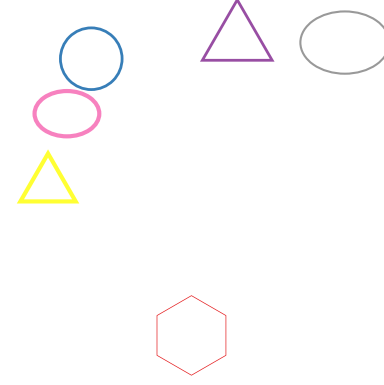[{"shape": "hexagon", "thickness": 0.5, "radius": 0.52, "center": [0.497, 0.129]}, {"shape": "circle", "thickness": 2, "radius": 0.4, "center": [0.237, 0.847]}, {"shape": "triangle", "thickness": 2, "radius": 0.52, "center": [0.616, 0.896]}, {"shape": "triangle", "thickness": 3, "radius": 0.41, "center": [0.125, 0.518]}, {"shape": "oval", "thickness": 3, "radius": 0.42, "center": [0.174, 0.705]}, {"shape": "oval", "thickness": 1.5, "radius": 0.58, "center": [0.896, 0.889]}]